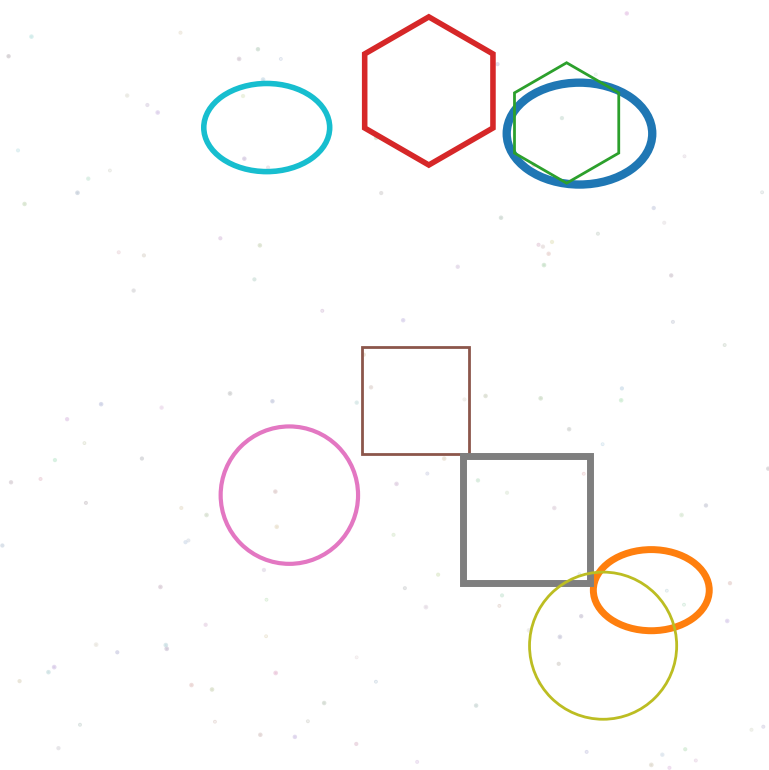[{"shape": "oval", "thickness": 3, "radius": 0.47, "center": [0.753, 0.826]}, {"shape": "oval", "thickness": 2.5, "radius": 0.38, "center": [0.846, 0.234]}, {"shape": "hexagon", "thickness": 1, "radius": 0.39, "center": [0.736, 0.84]}, {"shape": "hexagon", "thickness": 2, "radius": 0.48, "center": [0.557, 0.882]}, {"shape": "square", "thickness": 1, "radius": 0.35, "center": [0.539, 0.48]}, {"shape": "circle", "thickness": 1.5, "radius": 0.45, "center": [0.376, 0.357]}, {"shape": "square", "thickness": 2.5, "radius": 0.41, "center": [0.684, 0.325]}, {"shape": "circle", "thickness": 1, "radius": 0.48, "center": [0.783, 0.161]}, {"shape": "oval", "thickness": 2, "radius": 0.41, "center": [0.346, 0.834]}]